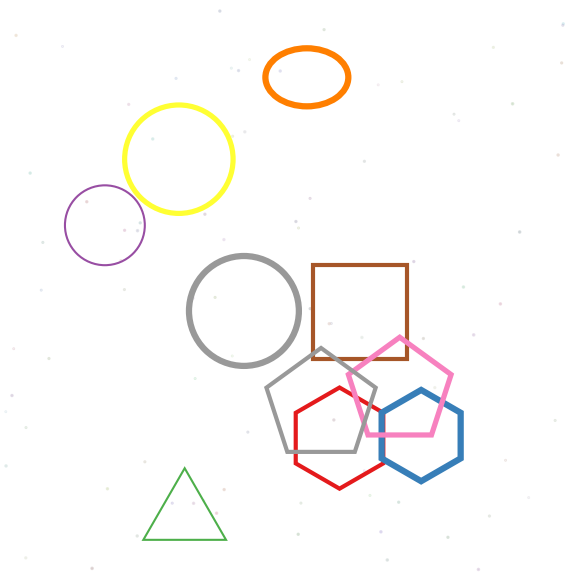[{"shape": "hexagon", "thickness": 2, "radius": 0.44, "center": [0.588, 0.241]}, {"shape": "hexagon", "thickness": 3, "radius": 0.4, "center": [0.729, 0.245]}, {"shape": "triangle", "thickness": 1, "radius": 0.41, "center": [0.32, 0.106]}, {"shape": "circle", "thickness": 1, "radius": 0.35, "center": [0.182, 0.609]}, {"shape": "oval", "thickness": 3, "radius": 0.36, "center": [0.531, 0.865]}, {"shape": "circle", "thickness": 2.5, "radius": 0.47, "center": [0.31, 0.723]}, {"shape": "square", "thickness": 2, "radius": 0.41, "center": [0.624, 0.459]}, {"shape": "pentagon", "thickness": 2.5, "radius": 0.47, "center": [0.692, 0.322]}, {"shape": "circle", "thickness": 3, "radius": 0.48, "center": [0.422, 0.461]}, {"shape": "pentagon", "thickness": 2, "radius": 0.5, "center": [0.556, 0.297]}]